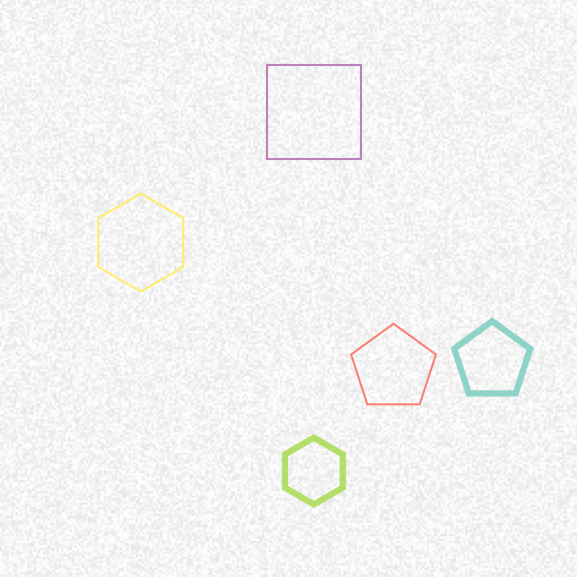[{"shape": "pentagon", "thickness": 3, "radius": 0.35, "center": [0.852, 0.374]}, {"shape": "pentagon", "thickness": 1, "radius": 0.39, "center": [0.681, 0.361]}, {"shape": "hexagon", "thickness": 3, "radius": 0.29, "center": [0.544, 0.184]}, {"shape": "square", "thickness": 1, "radius": 0.41, "center": [0.544, 0.805]}, {"shape": "hexagon", "thickness": 1, "radius": 0.42, "center": [0.244, 0.579]}]